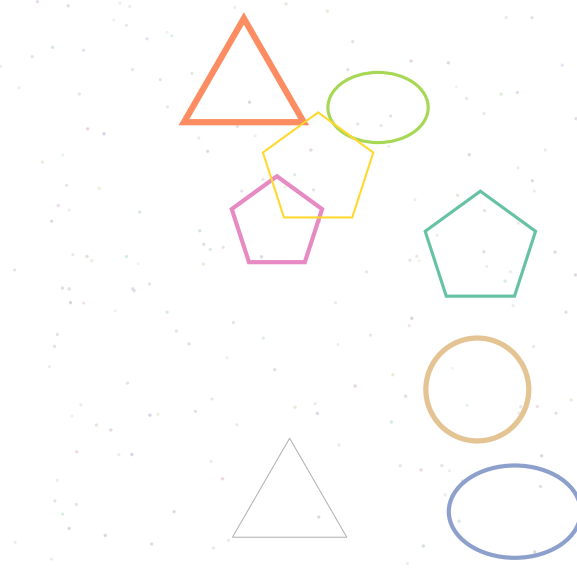[{"shape": "pentagon", "thickness": 1.5, "radius": 0.5, "center": [0.832, 0.568]}, {"shape": "triangle", "thickness": 3, "radius": 0.6, "center": [0.422, 0.847]}, {"shape": "oval", "thickness": 2, "radius": 0.57, "center": [0.891, 0.113]}, {"shape": "pentagon", "thickness": 2, "radius": 0.41, "center": [0.479, 0.612]}, {"shape": "oval", "thickness": 1.5, "radius": 0.43, "center": [0.655, 0.813]}, {"shape": "pentagon", "thickness": 1, "radius": 0.5, "center": [0.551, 0.704]}, {"shape": "circle", "thickness": 2.5, "radius": 0.45, "center": [0.827, 0.325]}, {"shape": "triangle", "thickness": 0.5, "radius": 0.57, "center": [0.502, 0.126]}]